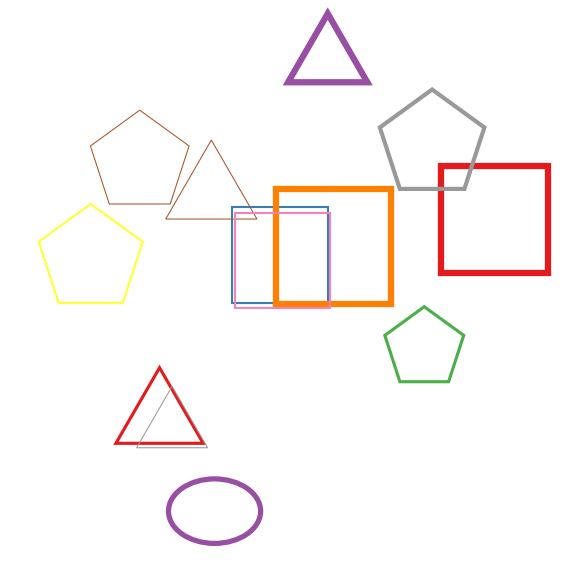[{"shape": "triangle", "thickness": 1.5, "radius": 0.44, "center": [0.276, 0.275]}, {"shape": "square", "thickness": 3, "radius": 0.46, "center": [0.856, 0.619]}, {"shape": "square", "thickness": 1, "radius": 0.41, "center": [0.485, 0.558]}, {"shape": "pentagon", "thickness": 1.5, "radius": 0.36, "center": [0.735, 0.396]}, {"shape": "triangle", "thickness": 3, "radius": 0.4, "center": [0.567, 0.896]}, {"shape": "oval", "thickness": 2.5, "radius": 0.4, "center": [0.372, 0.114]}, {"shape": "square", "thickness": 3, "radius": 0.5, "center": [0.577, 0.572]}, {"shape": "pentagon", "thickness": 1, "radius": 0.47, "center": [0.157, 0.551]}, {"shape": "pentagon", "thickness": 0.5, "radius": 0.45, "center": [0.242, 0.719]}, {"shape": "triangle", "thickness": 0.5, "radius": 0.46, "center": [0.366, 0.665]}, {"shape": "square", "thickness": 1, "radius": 0.41, "center": [0.489, 0.548]}, {"shape": "triangle", "thickness": 0.5, "radius": 0.35, "center": [0.298, 0.259]}, {"shape": "pentagon", "thickness": 2, "radius": 0.48, "center": [0.748, 0.749]}]